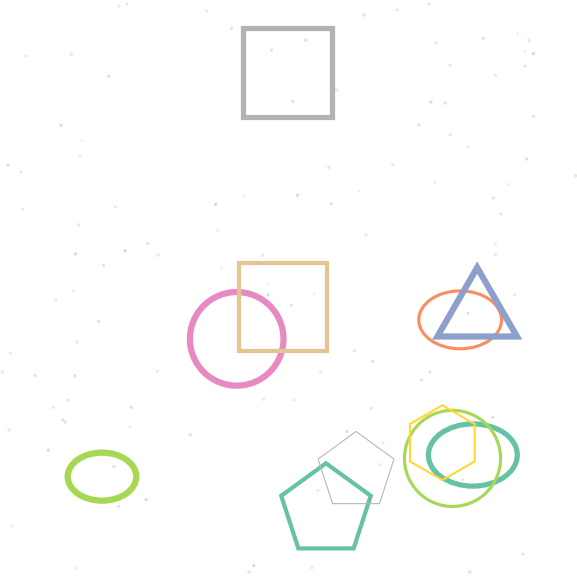[{"shape": "pentagon", "thickness": 2, "radius": 0.41, "center": [0.564, 0.115]}, {"shape": "oval", "thickness": 2.5, "radius": 0.38, "center": [0.819, 0.211]}, {"shape": "oval", "thickness": 1.5, "radius": 0.36, "center": [0.797, 0.445]}, {"shape": "triangle", "thickness": 3, "radius": 0.4, "center": [0.826, 0.456]}, {"shape": "circle", "thickness": 3, "radius": 0.41, "center": [0.41, 0.412]}, {"shape": "circle", "thickness": 1.5, "radius": 0.42, "center": [0.784, 0.205]}, {"shape": "oval", "thickness": 3, "radius": 0.3, "center": [0.177, 0.174]}, {"shape": "hexagon", "thickness": 1, "radius": 0.32, "center": [0.766, 0.233]}, {"shape": "square", "thickness": 2, "radius": 0.38, "center": [0.489, 0.468]}, {"shape": "pentagon", "thickness": 0.5, "radius": 0.35, "center": [0.617, 0.183]}, {"shape": "square", "thickness": 2.5, "radius": 0.38, "center": [0.497, 0.874]}]